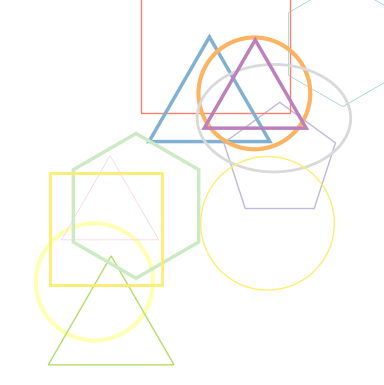[{"shape": "hexagon", "thickness": 0.5, "radius": 0.81, "center": [0.89, 0.886]}, {"shape": "circle", "thickness": 3, "radius": 0.76, "center": [0.245, 0.268]}, {"shape": "pentagon", "thickness": 1, "radius": 0.76, "center": [0.726, 0.582]}, {"shape": "square", "thickness": 1, "radius": 0.97, "center": [0.559, 0.899]}, {"shape": "triangle", "thickness": 2.5, "radius": 0.91, "center": [0.544, 0.723]}, {"shape": "circle", "thickness": 3, "radius": 0.73, "center": [0.661, 0.758]}, {"shape": "triangle", "thickness": 1, "radius": 0.94, "center": [0.289, 0.147]}, {"shape": "triangle", "thickness": 0.5, "radius": 0.73, "center": [0.286, 0.45]}, {"shape": "oval", "thickness": 2, "radius": 1.0, "center": [0.712, 0.693]}, {"shape": "triangle", "thickness": 2.5, "radius": 0.76, "center": [0.663, 0.744]}, {"shape": "hexagon", "thickness": 2.5, "radius": 0.94, "center": [0.353, 0.465]}, {"shape": "circle", "thickness": 1, "radius": 0.87, "center": [0.695, 0.42]}, {"shape": "square", "thickness": 2, "radius": 0.73, "center": [0.275, 0.404]}]